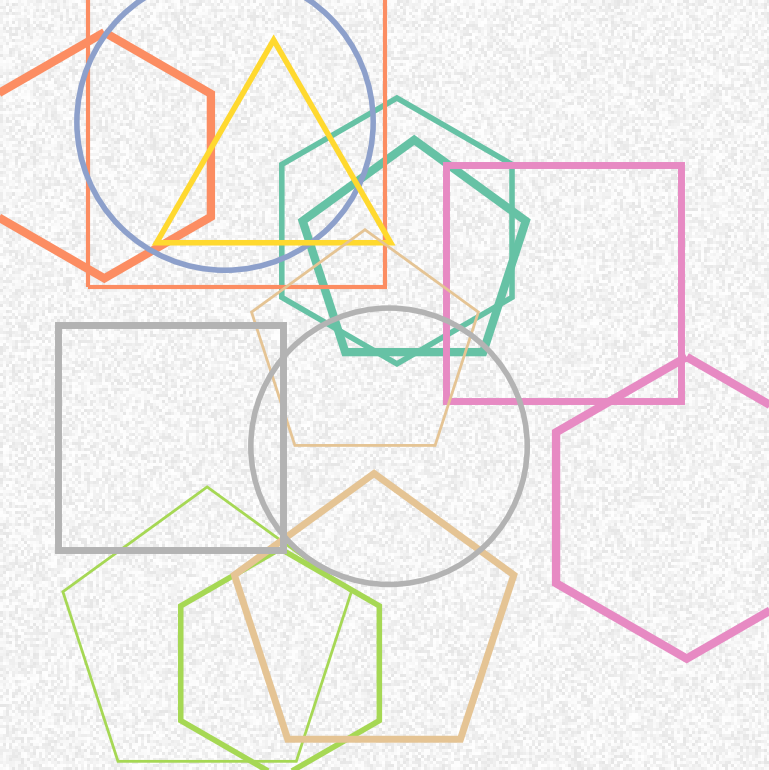[{"shape": "pentagon", "thickness": 3, "radius": 0.76, "center": [0.538, 0.666]}, {"shape": "hexagon", "thickness": 2, "radius": 0.86, "center": [0.515, 0.7]}, {"shape": "hexagon", "thickness": 3, "radius": 0.8, "center": [0.135, 0.798]}, {"shape": "square", "thickness": 1.5, "radius": 0.97, "center": [0.307, 0.82]}, {"shape": "circle", "thickness": 2, "radius": 0.96, "center": [0.292, 0.841]}, {"shape": "square", "thickness": 2.5, "radius": 0.76, "center": [0.732, 0.632]}, {"shape": "hexagon", "thickness": 3, "radius": 0.98, "center": [0.892, 0.341]}, {"shape": "pentagon", "thickness": 1, "radius": 0.98, "center": [0.269, 0.171]}, {"shape": "hexagon", "thickness": 2, "radius": 0.74, "center": [0.364, 0.139]}, {"shape": "triangle", "thickness": 2, "radius": 0.88, "center": [0.355, 0.773]}, {"shape": "pentagon", "thickness": 1, "radius": 0.77, "center": [0.474, 0.547]}, {"shape": "pentagon", "thickness": 2.5, "radius": 0.95, "center": [0.486, 0.194]}, {"shape": "square", "thickness": 2.5, "radius": 0.73, "center": [0.221, 0.432]}, {"shape": "circle", "thickness": 2, "radius": 0.9, "center": [0.505, 0.42]}]